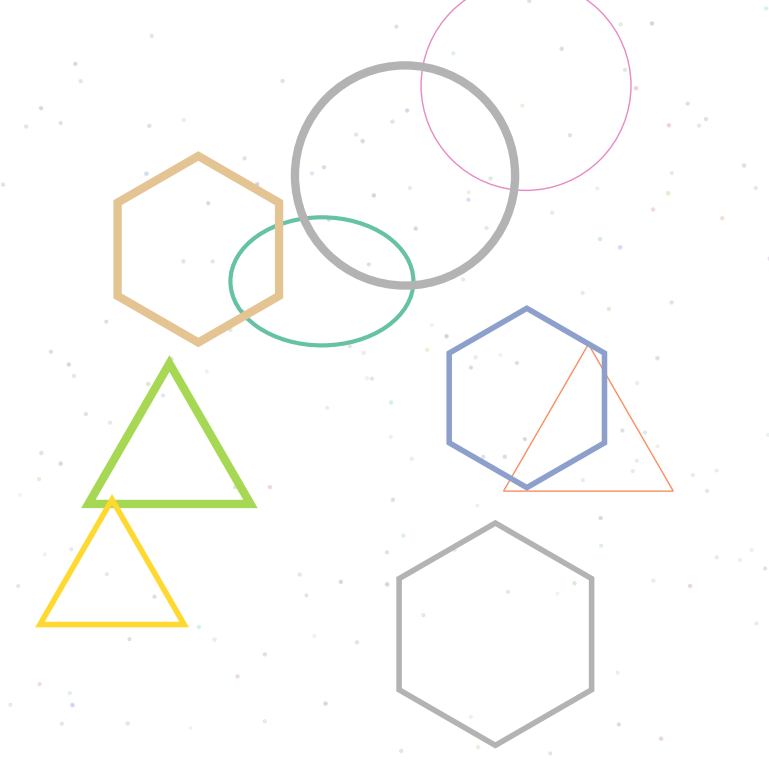[{"shape": "oval", "thickness": 1.5, "radius": 0.59, "center": [0.418, 0.635]}, {"shape": "triangle", "thickness": 0.5, "radius": 0.64, "center": [0.764, 0.426]}, {"shape": "hexagon", "thickness": 2, "radius": 0.58, "center": [0.684, 0.483]}, {"shape": "circle", "thickness": 0.5, "radius": 0.68, "center": [0.683, 0.889]}, {"shape": "triangle", "thickness": 3, "radius": 0.61, "center": [0.22, 0.406]}, {"shape": "triangle", "thickness": 2, "radius": 0.54, "center": [0.146, 0.243]}, {"shape": "hexagon", "thickness": 3, "radius": 0.61, "center": [0.258, 0.676]}, {"shape": "circle", "thickness": 3, "radius": 0.71, "center": [0.526, 0.772]}, {"shape": "hexagon", "thickness": 2, "radius": 0.72, "center": [0.643, 0.176]}]